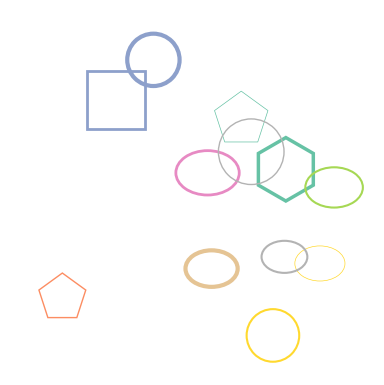[{"shape": "hexagon", "thickness": 2.5, "radius": 0.41, "center": [0.742, 0.56]}, {"shape": "pentagon", "thickness": 0.5, "radius": 0.36, "center": [0.627, 0.69]}, {"shape": "pentagon", "thickness": 1, "radius": 0.32, "center": [0.162, 0.227]}, {"shape": "square", "thickness": 2, "radius": 0.38, "center": [0.301, 0.739]}, {"shape": "circle", "thickness": 3, "radius": 0.34, "center": [0.398, 0.845]}, {"shape": "oval", "thickness": 2, "radius": 0.41, "center": [0.539, 0.551]}, {"shape": "oval", "thickness": 1.5, "radius": 0.37, "center": [0.868, 0.513]}, {"shape": "oval", "thickness": 0.5, "radius": 0.33, "center": [0.831, 0.316]}, {"shape": "circle", "thickness": 1.5, "radius": 0.34, "center": [0.709, 0.129]}, {"shape": "oval", "thickness": 3, "radius": 0.34, "center": [0.55, 0.302]}, {"shape": "oval", "thickness": 1.5, "radius": 0.3, "center": [0.739, 0.333]}, {"shape": "circle", "thickness": 1, "radius": 0.43, "center": [0.653, 0.606]}]